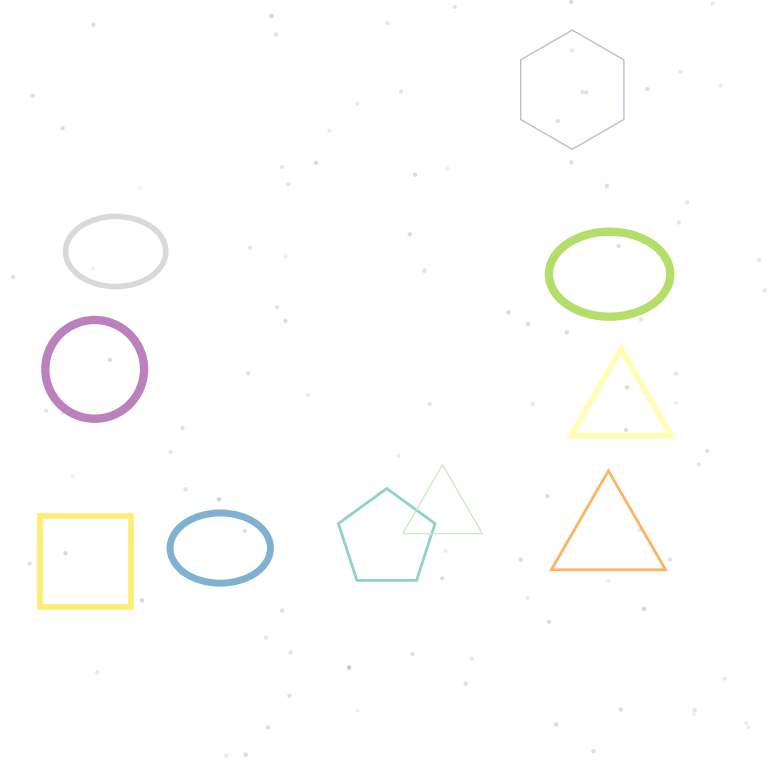[{"shape": "pentagon", "thickness": 1, "radius": 0.33, "center": [0.502, 0.3]}, {"shape": "triangle", "thickness": 2, "radius": 0.38, "center": [0.807, 0.472]}, {"shape": "hexagon", "thickness": 0.5, "radius": 0.39, "center": [0.743, 0.884]}, {"shape": "oval", "thickness": 2.5, "radius": 0.33, "center": [0.286, 0.288]}, {"shape": "triangle", "thickness": 1, "radius": 0.43, "center": [0.79, 0.303]}, {"shape": "oval", "thickness": 3, "radius": 0.39, "center": [0.792, 0.644]}, {"shape": "oval", "thickness": 2, "radius": 0.33, "center": [0.15, 0.673]}, {"shape": "circle", "thickness": 3, "radius": 0.32, "center": [0.123, 0.52]}, {"shape": "triangle", "thickness": 0.5, "radius": 0.3, "center": [0.575, 0.337]}, {"shape": "square", "thickness": 2, "radius": 0.3, "center": [0.11, 0.271]}]